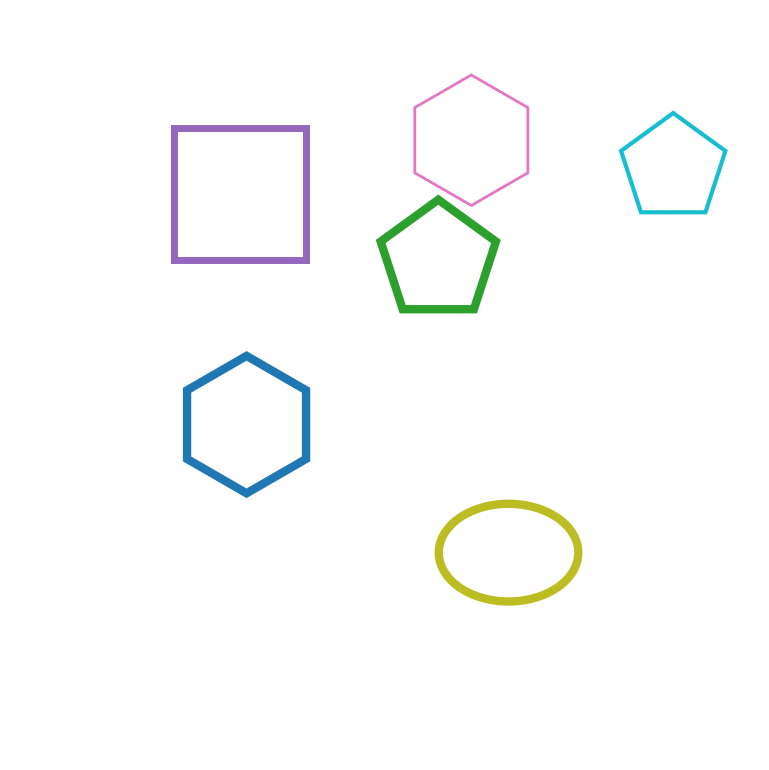[{"shape": "hexagon", "thickness": 3, "radius": 0.45, "center": [0.32, 0.449]}, {"shape": "pentagon", "thickness": 3, "radius": 0.39, "center": [0.569, 0.662]}, {"shape": "square", "thickness": 2.5, "radius": 0.43, "center": [0.312, 0.748]}, {"shape": "hexagon", "thickness": 1, "radius": 0.42, "center": [0.612, 0.818]}, {"shape": "oval", "thickness": 3, "radius": 0.45, "center": [0.66, 0.282]}, {"shape": "pentagon", "thickness": 1.5, "radius": 0.36, "center": [0.874, 0.782]}]